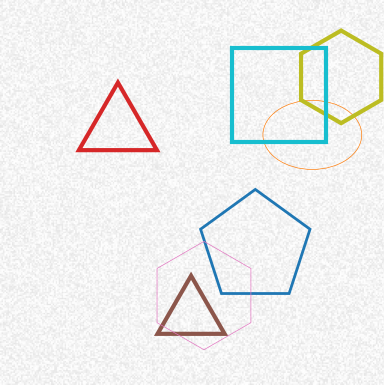[{"shape": "pentagon", "thickness": 2, "radius": 0.75, "center": [0.663, 0.359]}, {"shape": "oval", "thickness": 0.5, "radius": 0.64, "center": [0.811, 0.65]}, {"shape": "triangle", "thickness": 3, "radius": 0.58, "center": [0.306, 0.668]}, {"shape": "triangle", "thickness": 3, "radius": 0.5, "center": [0.496, 0.183]}, {"shape": "hexagon", "thickness": 0.5, "radius": 0.7, "center": [0.53, 0.232]}, {"shape": "hexagon", "thickness": 3, "radius": 0.6, "center": [0.886, 0.8]}, {"shape": "square", "thickness": 3, "radius": 0.61, "center": [0.724, 0.753]}]